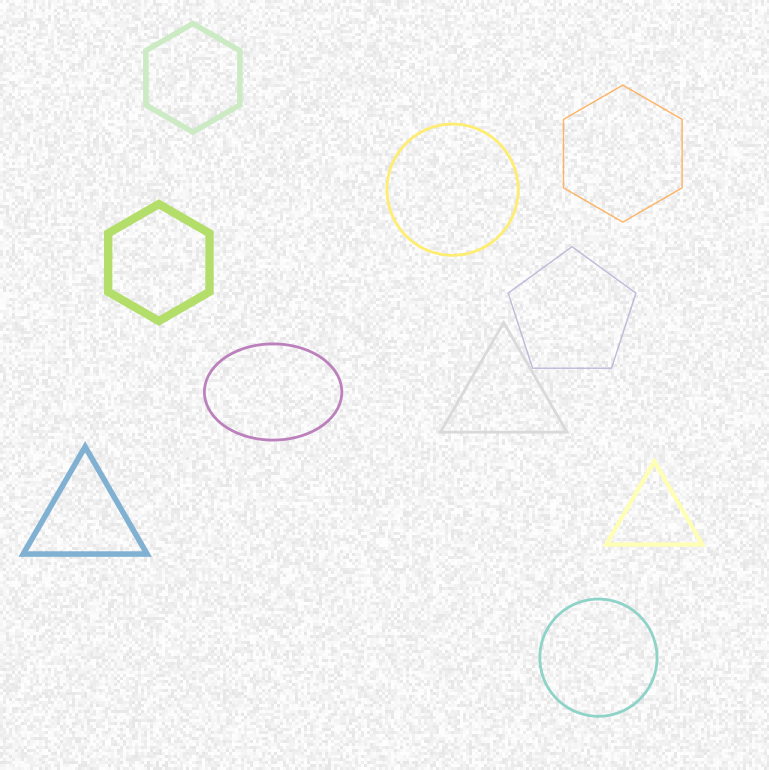[{"shape": "circle", "thickness": 1, "radius": 0.38, "center": [0.777, 0.146]}, {"shape": "triangle", "thickness": 1.5, "radius": 0.36, "center": [0.85, 0.329]}, {"shape": "pentagon", "thickness": 0.5, "radius": 0.44, "center": [0.743, 0.592]}, {"shape": "triangle", "thickness": 2, "radius": 0.46, "center": [0.111, 0.327]}, {"shape": "hexagon", "thickness": 0.5, "radius": 0.44, "center": [0.809, 0.8]}, {"shape": "hexagon", "thickness": 3, "radius": 0.38, "center": [0.206, 0.659]}, {"shape": "triangle", "thickness": 1, "radius": 0.47, "center": [0.654, 0.486]}, {"shape": "oval", "thickness": 1, "radius": 0.45, "center": [0.355, 0.491]}, {"shape": "hexagon", "thickness": 2, "radius": 0.35, "center": [0.25, 0.899]}, {"shape": "circle", "thickness": 1, "radius": 0.43, "center": [0.588, 0.754]}]